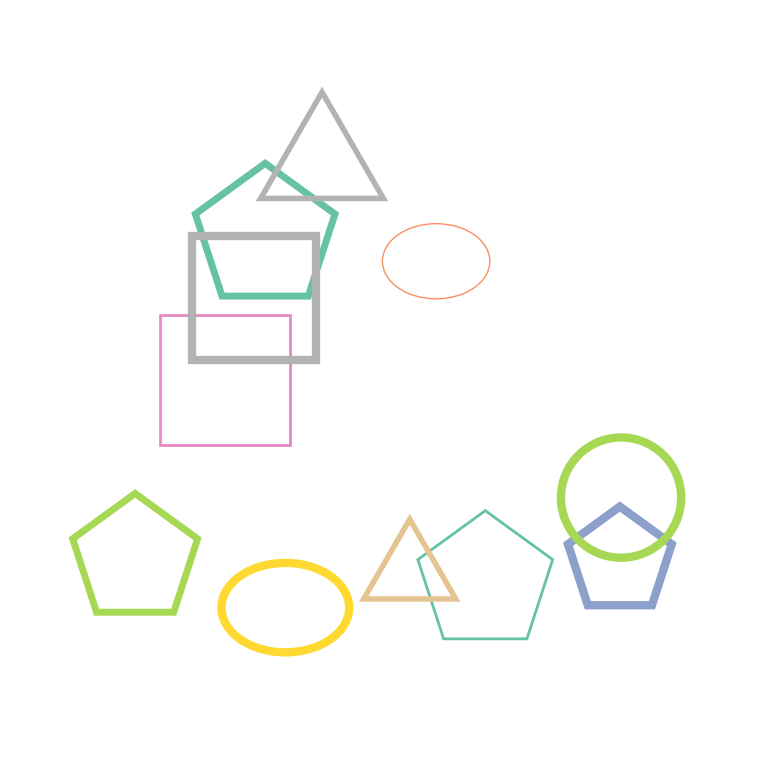[{"shape": "pentagon", "thickness": 2.5, "radius": 0.48, "center": [0.344, 0.693]}, {"shape": "pentagon", "thickness": 1, "radius": 0.46, "center": [0.63, 0.245]}, {"shape": "oval", "thickness": 0.5, "radius": 0.35, "center": [0.566, 0.661]}, {"shape": "pentagon", "thickness": 3, "radius": 0.35, "center": [0.805, 0.271]}, {"shape": "square", "thickness": 1, "radius": 0.42, "center": [0.292, 0.506]}, {"shape": "circle", "thickness": 3, "radius": 0.39, "center": [0.807, 0.354]}, {"shape": "pentagon", "thickness": 2.5, "radius": 0.43, "center": [0.176, 0.274]}, {"shape": "oval", "thickness": 3, "radius": 0.41, "center": [0.371, 0.211]}, {"shape": "triangle", "thickness": 2, "radius": 0.35, "center": [0.532, 0.257]}, {"shape": "square", "thickness": 3, "radius": 0.4, "center": [0.33, 0.613]}, {"shape": "triangle", "thickness": 2, "radius": 0.46, "center": [0.418, 0.788]}]